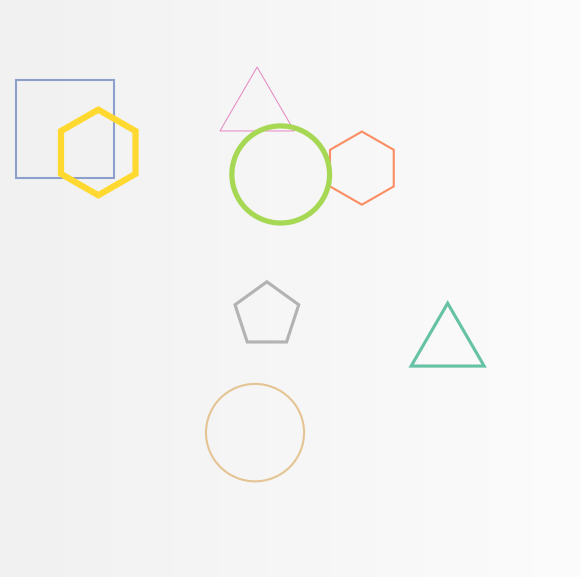[{"shape": "triangle", "thickness": 1.5, "radius": 0.36, "center": [0.77, 0.402]}, {"shape": "hexagon", "thickness": 1, "radius": 0.32, "center": [0.623, 0.708]}, {"shape": "square", "thickness": 1, "radius": 0.42, "center": [0.111, 0.776]}, {"shape": "triangle", "thickness": 0.5, "radius": 0.37, "center": [0.442, 0.809]}, {"shape": "circle", "thickness": 2.5, "radius": 0.42, "center": [0.483, 0.697]}, {"shape": "hexagon", "thickness": 3, "radius": 0.37, "center": [0.169, 0.735]}, {"shape": "circle", "thickness": 1, "radius": 0.42, "center": [0.439, 0.25]}, {"shape": "pentagon", "thickness": 1.5, "radius": 0.29, "center": [0.459, 0.454]}]